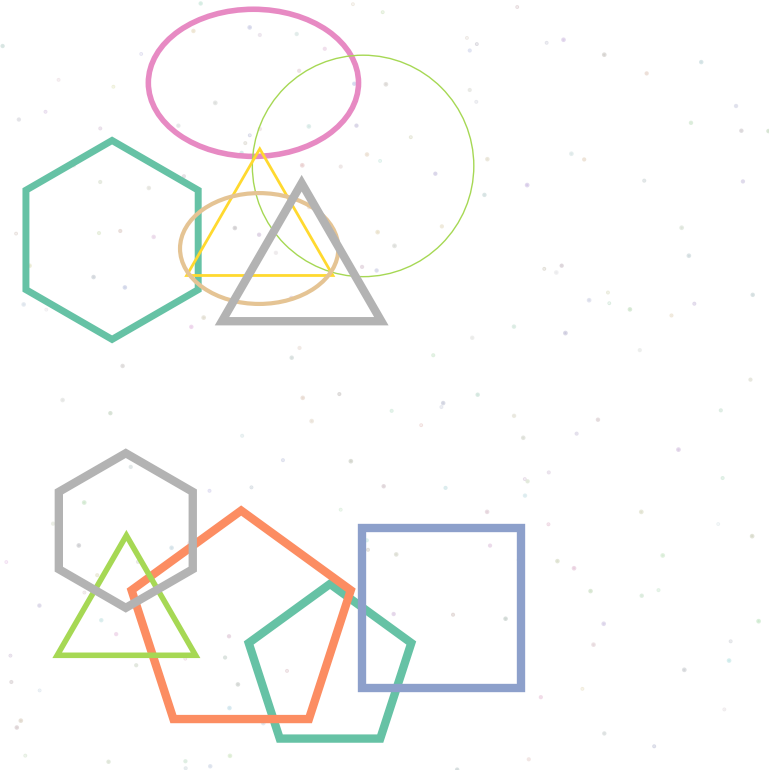[{"shape": "hexagon", "thickness": 2.5, "radius": 0.65, "center": [0.146, 0.688]}, {"shape": "pentagon", "thickness": 3, "radius": 0.56, "center": [0.429, 0.131]}, {"shape": "pentagon", "thickness": 3, "radius": 0.75, "center": [0.313, 0.187]}, {"shape": "square", "thickness": 3, "radius": 0.52, "center": [0.573, 0.21]}, {"shape": "oval", "thickness": 2, "radius": 0.68, "center": [0.329, 0.892]}, {"shape": "triangle", "thickness": 2, "radius": 0.52, "center": [0.164, 0.201]}, {"shape": "circle", "thickness": 0.5, "radius": 0.72, "center": [0.472, 0.785]}, {"shape": "triangle", "thickness": 1, "radius": 0.55, "center": [0.337, 0.697]}, {"shape": "oval", "thickness": 1.5, "radius": 0.51, "center": [0.337, 0.677]}, {"shape": "hexagon", "thickness": 3, "radius": 0.5, "center": [0.163, 0.311]}, {"shape": "triangle", "thickness": 3, "radius": 0.6, "center": [0.392, 0.643]}]